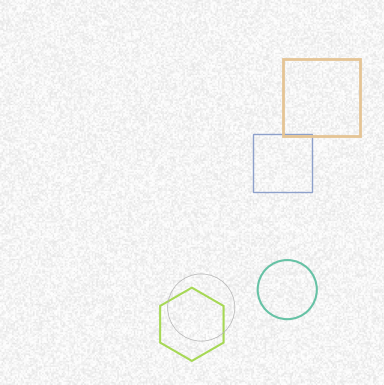[{"shape": "circle", "thickness": 1.5, "radius": 0.38, "center": [0.746, 0.248]}, {"shape": "square", "thickness": 1, "radius": 0.38, "center": [0.734, 0.577]}, {"shape": "hexagon", "thickness": 1.5, "radius": 0.48, "center": [0.498, 0.158]}, {"shape": "square", "thickness": 2, "radius": 0.5, "center": [0.835, 0.747]}, {"shape": "circle", "thickness": 0.5, "radius": 0.44, "center": [0.523, 0.201]}]